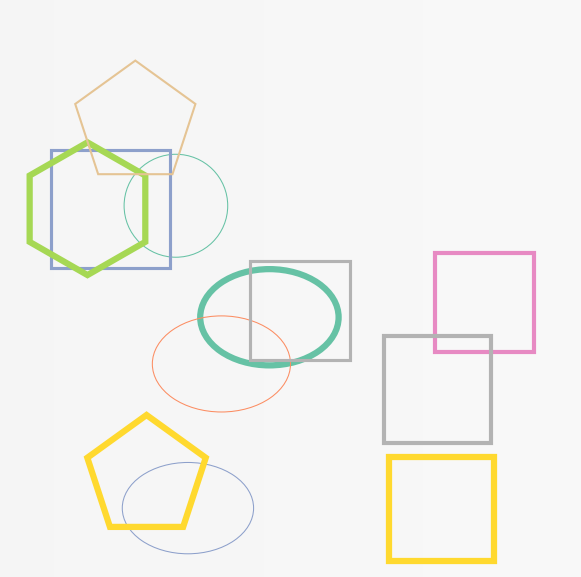[{"shape": "oval", "thickness": 3, "radius": 0.6, "center": [0.464, 0.45]}, {"shape": "circle", "thickness": 0.5, "radius": 0.45, "center": [0.303, 0.643]}, {"shape": "oval", "thickness": 0.5, "radius": 0.59, "center": [0.381, 0.369]}, {"shape": "oval", "thickness": 0.5, "radius": 0.56, "center": [0.323, 0.119]}, {"shape": "square", "thickness": 1.5, "radius": 0.51, "center": [0.19, 0.637]}, {"shape": "square", "thickness": 2, "radius": 0.43, "center": [0.833, 0.475]}, {"shape": "hexagon", "thickness": 3, "radius": 0.57, "center": [0.15, 0.638]}, {"shape": "pentagon", "thickness": 3, "radius": 0.54, "center": [0.252, 0.173]}, {"shape": "square", "thickness": 3, "radius": 0.45, "center": [0.76, 0.118]}, {"shape": "pentagon", "thickness": 1, "radius": 0.54, "center": [0.233, 0.785]}, {"shape": "square", "thickness": 1.5, "radius": 0.43, "center": [0.516, 0.462]}, {"shape": "square", "thickness": 2, "radius": 0.46, "center": [0.753, 0.324]}]